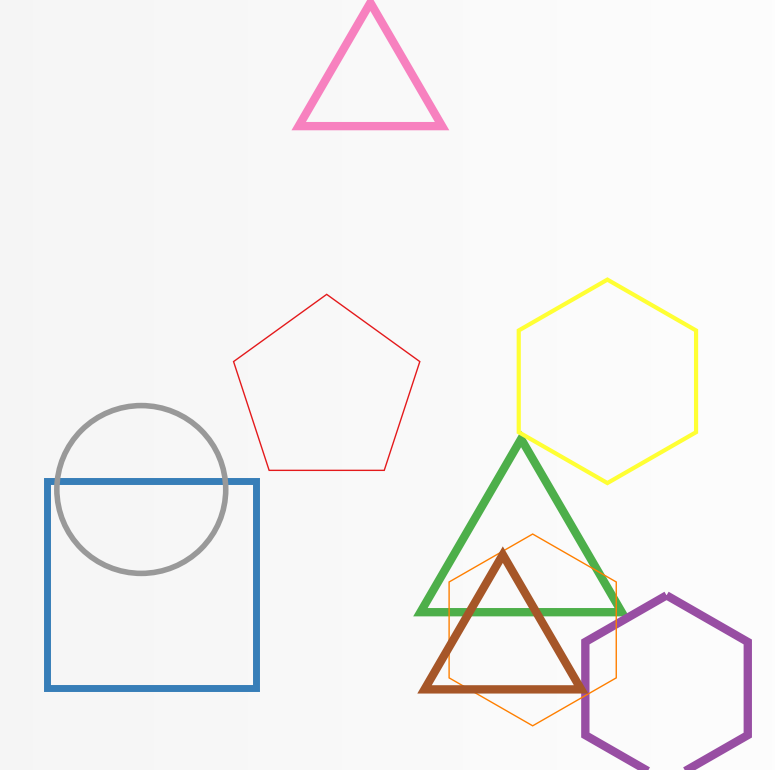[{"shape": "pentagon", "thickness": 0.5, "radius": 0.63, "center": [0.422, 0.491]}, {"shape": "square", "thickness": 2.5, "radius": 0.67, "center": [0.195, 0.241]}, {"shape": "triangle", "thickness": 3, "radius": 0.75, "center": [0.672, 0.28]}, {"shape": "hexagon", "thickness": 3, "radius": 0.61, "center": [0.86, 0.106]}, {"shape": "hexagon", "thickness": 0.5, "radius": 0.62, "center": [0.687, 0.182]}, {"shape": "hexagon", "thickness": 1.5, "radius": 0.66, "center": [0.784, 0.505]}, {"shape": "triangle", "thickness": 3, "radius": 0.58, "center": [0.649, 0.163]}, {"shape": "triangle", "thickness": 3, "radius": 0.53, "center": [0.478, 0.89]}, {"shape": "circle", "thickness": 2, "radius": 0.54, "center": [0.182, 0.364]}]